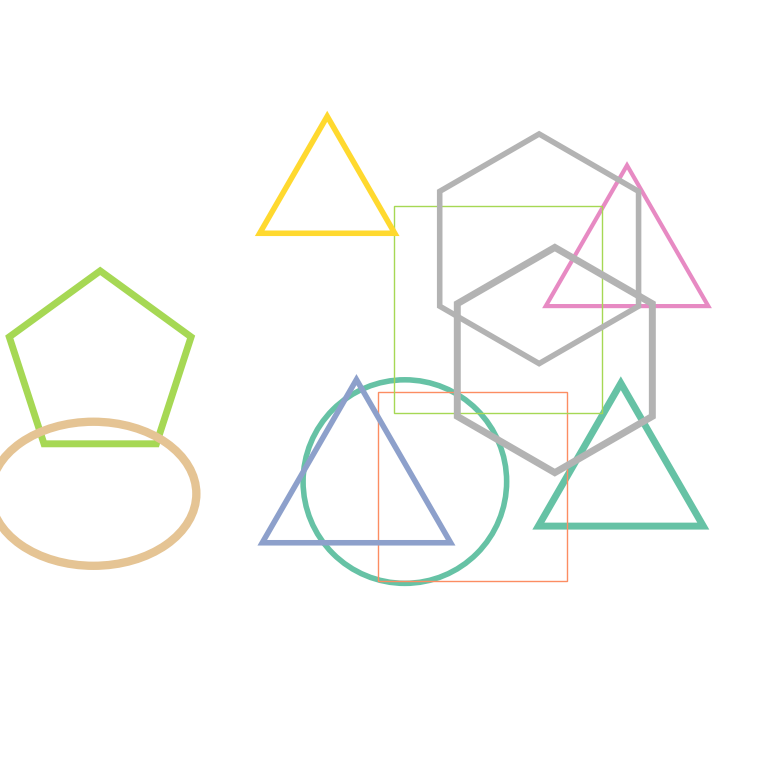[{"shape": "circle", "thickness": 2, "radius": 0.66, "center": [0.526, 0.375]}, {"shape": "triangle", "thickness": 2.5, "radius": 0.62, "center": [0.806, 0.379]}, {"shape": "square", "thickness": 0.5, "radius": 0.61, "center": [0.614, 0.368]}, {"shape": "triangle", "thickness": 2, "radius": 0.71, "center": [0.463, 0.366]}, {"shape": "triangle", "thickness": 1.5, "radius": 0.61, "center": [0.814, 0.663]}, {"shape": "square", "thickness": 0.5, "radius": 0.67, "center": [0.647, 0.598]}, {"shape": "pentagon", "thickness": 2.5, "radius": 0.62, "center": [0.13, 0.524]}, {"shape": "triangle", "thickness": 2, "radius": 0.51, "center": [0.425, 0.748]}, {"shape": "oval", "thickness": 3, "radius": 0.67, "center": [0.121, 0.359]}, {"shape": "hexagon", "thickness": 2.5, "radius": 0.73, "center": [0.721, 0.532]}, {"shape": "hexagon", "thickness": 2, "radius": 0.75, "center": [0.7, 0.677]}]